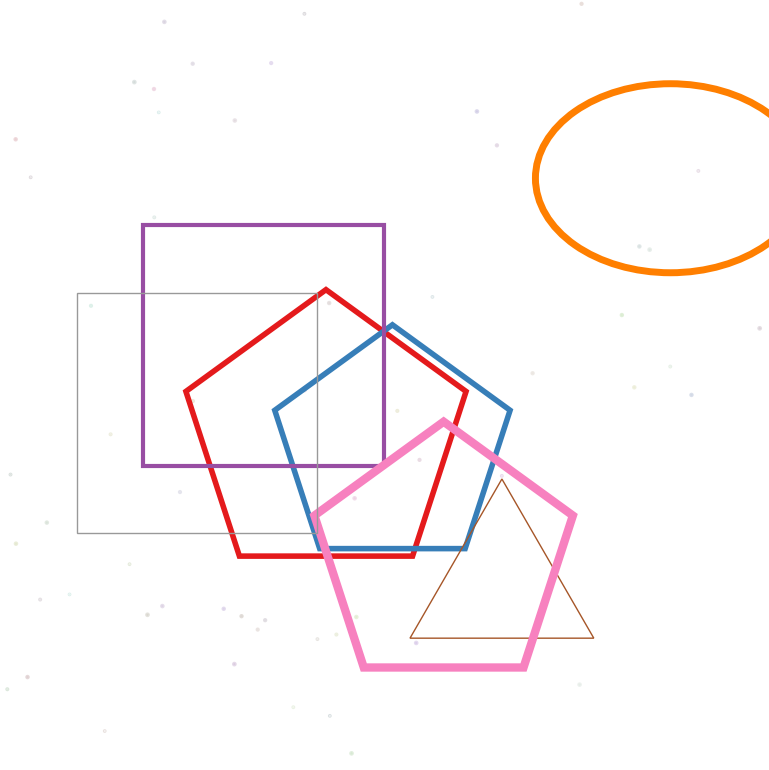[{"shape": "pentagon", "thickness": 2, "radius": 0.96, "center": [0.423, 0.433]}, {"shape": "pentagon", "thickness": 2, "radius": 0.8, "center": [0.51, 0.417]}, {"shape": "square", "thickness": 1.5, "radius": 0.78, "center": [0.343, 0.551]}, {"shape": "oval", "thickness": 2.5, "radius": 0.88, "center": [0.871, 0.769]}, {"shape": "triangle", "thickness": 0.5, "radius": 0.69, "center": [0.652, 0.24]}, {"shape": "pentagon", "thickness": 3, "radius": 0.88, "center": [0.576, 0.276]}, {"shape": "square", "thickness": 0.5, "radius": 0.78, "center": [0.256, 0.464]}]